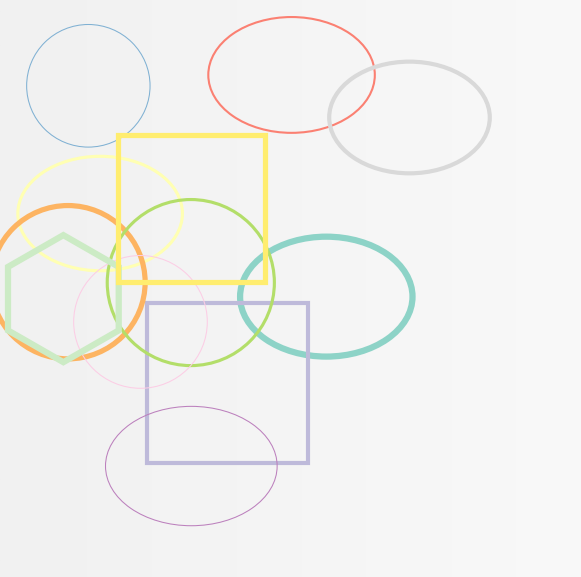[{"shape": "oval", "thickness": 3, "radius": 0.74, "center": [0.561, 0.485]}, {"shape": "oval", "thickness": 1.5, "radius": 0.71, "center": [0.172, 0.629]}, {"shape": "square", "thickness": 2, "radius": 0.69, "center": [0.391, 0.336]}, {"shape": "oval", "thickness": 1, "radius": 0.72, "center": [0.502, 0.869]}, {"shape": "circle", "thickness": 0.5, "radius": 0.53, "center": [0.152, 0.851]}, {"shape": "circle", "thickness": 2.5, "radius": 0.66, "center": [0.117, 0.51]}, {"shape": "circle", "thickness": 1.5, "radius": 0.72, "center": [0.328, 0.51]}, {"shape": "circle", "thickness": 0.5, "radius": 0.57, "center": [0.242, 0.442]}, {"shape": "oval", "thickness": 2, "radius": 0.69, "center": [0.704, 0.796]}, {"shape": "oval", "thickness": 0.5, "radius": 0.74, "center": [0.329, 0.192]}, {"shape": "hexagon", "thickness": 3, "radius": 0.55, "center": [0.109, 0.482]}, {"shape": "square", "thickness": 2.5, "radius": 0.63, "center": [0.329, 0.638]}]